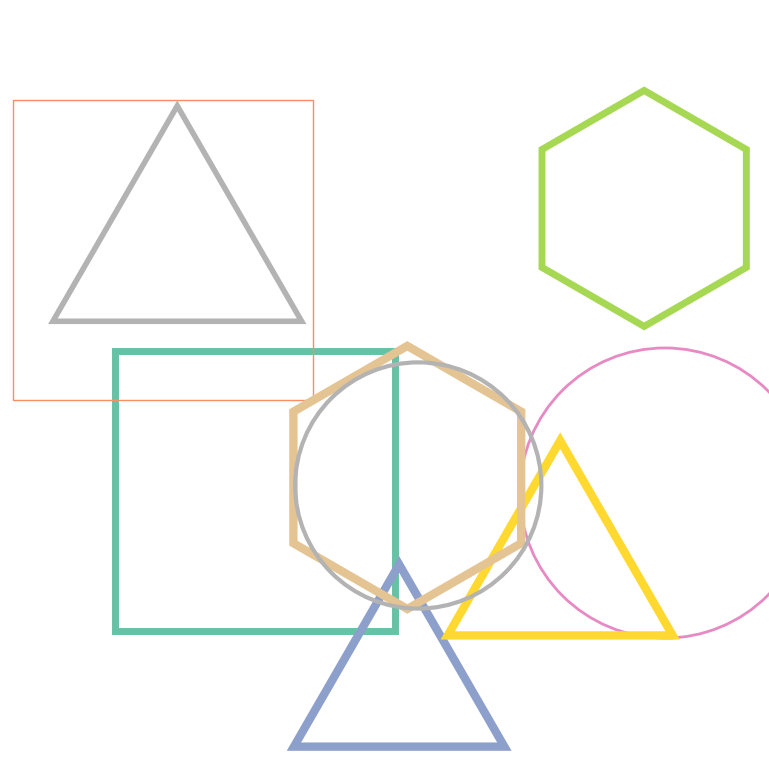[{"shape": "square", "thickness": 2.5, "radius": 0.91, "center": [0.332, 0.363]}, {"shape": "square", "thickness": 0.5, "radius": 0.97, "center": [0.212, 0.675]}, {"shape": "triangle", "thickness": 3, "radius": 0.79, "center": [0.518, 0.109]}, {"shape": "circle", "thickness": 1, "radius": 0.94, "center": [0.864, 0.36]}, {"shape": "hexagon", "thickness": 2.5, "radius": 0.77, "center": [0.837, 0.729]}, {"shape": "triangle", "thickness": 3, "radius": 0.84, "center": [0.727, 0.259]}, {"shape": "hexagon", "thickness": 3, "radius": 0.85, "center": [0.529, 0.38]}, {"shape": "triangle", "thickness": 2, "radius": 0.93, "center": [0.23, 0.676]}, {"shape": "circle", "thickness": 1.5, "radius": 0.8, "center": [0.543, 0.37]}]